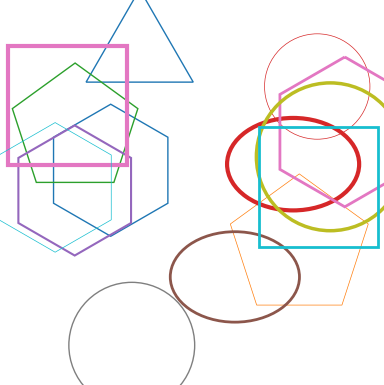[{"shape": "hexagon", "thickness": 1, "radius": 0.86, "center": [0.288, 0.558]}, {"shape": "triangle", "thickness": 1, "radius": 0.8, "center": [0.363, 0.867]}, {"shape": "pentagon", "thickness": 0.5, "radius": 0.94, "center": [0.777, 0.36]}, {"shape": "pentagon", "thickness": 1, "radius": 0.86, "center": [0.195, 0.665]}, {"shape": "circle", "thickness": 0.5, "radius": 0.68, "center": [0.824, 0.775]}, {"shape": "oval", "thickness": 3, "radius": 0.86, "center": [0.761, 0.574]}, {"shape": "hexagon", "thickness": 1.5, "radius": 0.84, "center": [0.194, 0.505]}, {"shape": "oval", "thickness": 2, "radius": 0.84, "center": [0.61, 0.281]}, {"shape": "hexagon", "thickness": 2, "radius": 0.97, "center": [0.896, 0.657]}, {"shape": "square", "thickness": 3, "radius": 0.77, "center": [0.176, 0.725]}, {"shape": "circle", "thickness": 1, "radius": 0.82, "center": [0.342, 0.103]}, {"shape": "circle", "thickness": 2.5, "radius": 0.96, "center": [0.858, 0.593]}, {"shape": "hexagon", "thickness": 0.5, "radius": 0.84, "center": [0.143, 0.513]}, {"shape": "square", "thickness": 2, "radius": 0.78, "center": [0.827, 0.515]}]